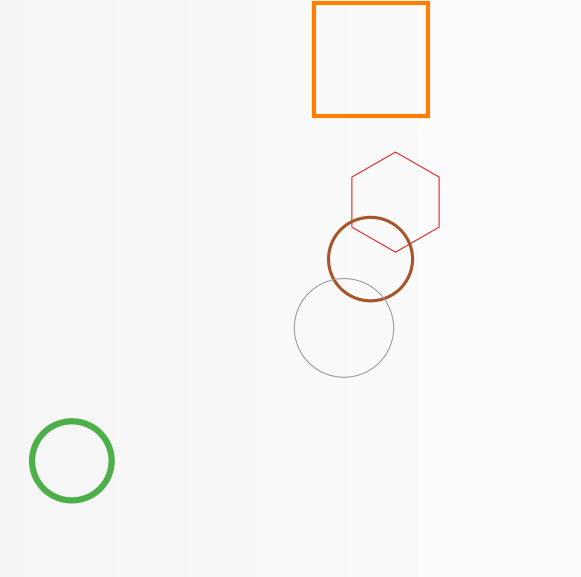[{"shape": "hexagon", "thickness": 0.5, "radius": 0.43, "center": [0.68, 0.649]}, {"shape": "circle", "thickness": 3, "radius": 0.34, "center": [0.124, 0.201]}, {"shape": "square", "thickness": 2, "radius": 0.49, "center": [0.639, 0.896]}, {"shape": "circle", "thickness": 1.5, "radius": 0.36, "center": [0.637, 0.551]}, {"shape": "circle", "thickness": 0.5, "radius": 0.43, "center": [0.592, 0.431]}]